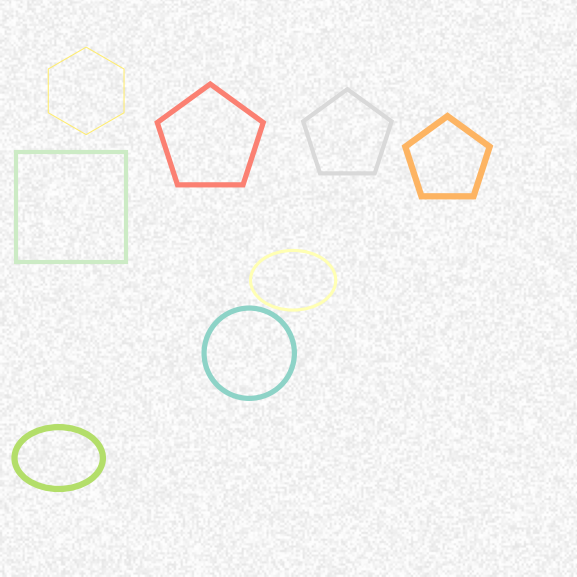[{"shape": "circle", "thickness": 2.5, "radius": 0.39, "center": [0.432, 0.387]}, {"shape": "oval", "thickness": 1.5, "radius": 0.37, "center": [0.508, 0.514]}, {"shape": "pentagon", "thickness": 2.5, "radius": 0.48, "center": [0.364, 0.757]}, {"shape": "pentagon", "thickness": 3, "radius": 0.38, "center": [0.775, 0.721]}, {"shape": "oval", "thickness": 3, "radius": 0.38, "center": [0.102, 0.206]}, {"shape": "pentagon", "thickness": 2, "radius": 0.4, "center": [0.602, 0.764]}, {"shape": "square", "thickness": 2, "radius": 0.48, "center": [0.123, 0.641]}, {"shape": "hexagon", "thickness": 0.5, "radius": 0.38, "center": [0.149, 0.842]}]